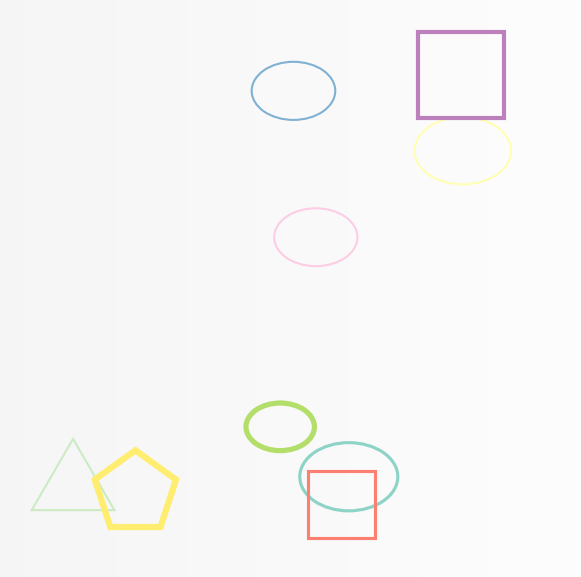[{"shape": "oval", "thickness": 1.5, "radius": 0.42, "center": [0.6, 0.174]}, {"shape": "oval", "thickness": 1, "radius": 0.42, "center": [0.796, 0.738]}, {"shape": "square", "thickness": 1.5, "radius": 0.29, "center": [0.588, 0.126]}, {"shape": "oval", "thickness": 1, "radius": 0.36, "center": [0.505, 0.842]}, {"shape": "oval", "thickness": 2.5, "radius": 0.29, "center": [0.482, 0.26]}, {"shape": "oval", "thickness": 1, "radius": 0.36, "center": [0.543, 0.588]}, {"shape": "square", "thickness": 2, "radius": 0.37, "center": [0.793, 0.87]}, {"shape": "triangle", "thickness": 1, "radius": 0.41, "center": [0.126, 0.157]}, {"shape": "pentagon", "thickness": 3, "radius": 0.37, "center": [0.233, 0.146]}]